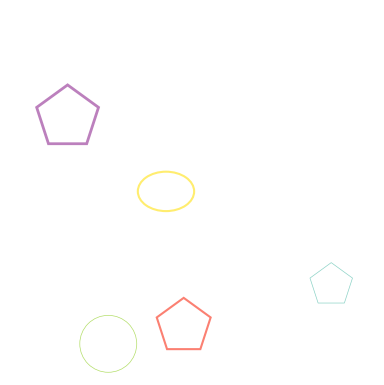[{"shape": "pentagon", "thickness": 0.5, "radius": 0.29, "center": [0.86, 0.26]}, {"shape": "pentagon", "thickness": 1.5, "radius": 0.37, "center": [0.477, 0.153]}, {"shape": "circle", "thickness": 0.5, "radius": 0.37, "center": [0.281, 0.107]}, {"shape": "pentagon", "thickness": 2, "radius": 0.42, "center": [0.176, 0.695]}, {"shape": "oval", "thickness": 1.5, "radius": 0.37, "center": [0.431, 0.503]}]